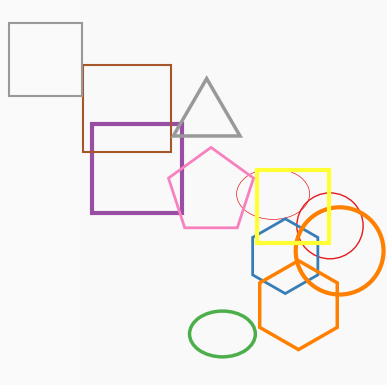[{"shape": "oval", "thickness": 0.5, "radius": 0.47, "center": [0.705, 0.496]}, {"shape": "circle", "thickness": 1, "radius": 0.43, "center": [0.852, 0.413]}, {"shape": "hexagon", "thickness": 2, "radius": 0.49, "center": [0.736, 0.335]}, {"shape": "oval", "thickness": 2.5, "radius": 0.42, "center": [0.574, 0.133]}, {"shape": "square", "thickness": 3, "radius": 0.58, "center": [0.354, 0.563]}, {"shape": "hexagon", "thickness": 2.5, "radius": 0.58, "center": [0.77, 0.208]}, {"shape": "circle", "thickness": 3, "radius": 0.57, "center": [0.876, 0.348]}, {"shape": "square", "thickness": 3, "radius": 0.47, "center": [0.756, 0.464]}, {"shape": "square", "thickness": 1.5, "radius": 0.57, "center": [0.328, 0.719]}, {"shape": "pentagon", "thickness": 2, "radius": 0.58, "center": [0.545, 0.502]}, {"shape": "square", "thickness": 1.5, "radius": 0.48, "center": [0.117, 0.845]}, {"shape": "triangle", "thickness": 2.5, "radius": 0.5, "center": [0.533, 0.697]}]